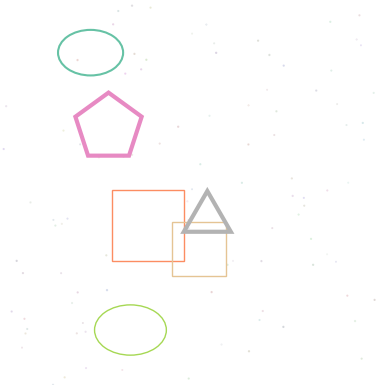[{"shape": "oval", "thickness": 1.5, "radius": 0.42, "center": [0.235, 0.863]}, {"shape": "square", "thickness": 1, "radius": 0.46, "center": [0.384, 0.414]}, {"shape": "pentagon", "thickness": 3, "radius": 0.45, "center": [0.282, 0.669]}, {"shape": "oval", "thickness": 1, "radius": 0.47, "center": [0.339, 0.143]}, {"shape": "square", "thickness": 1, "radius": 0.35, "center": [0.516, 0.354]}, {"shape": "triangle", "thickness": 3, "radius": 0.35, "center": [0.538, 0.433]}]